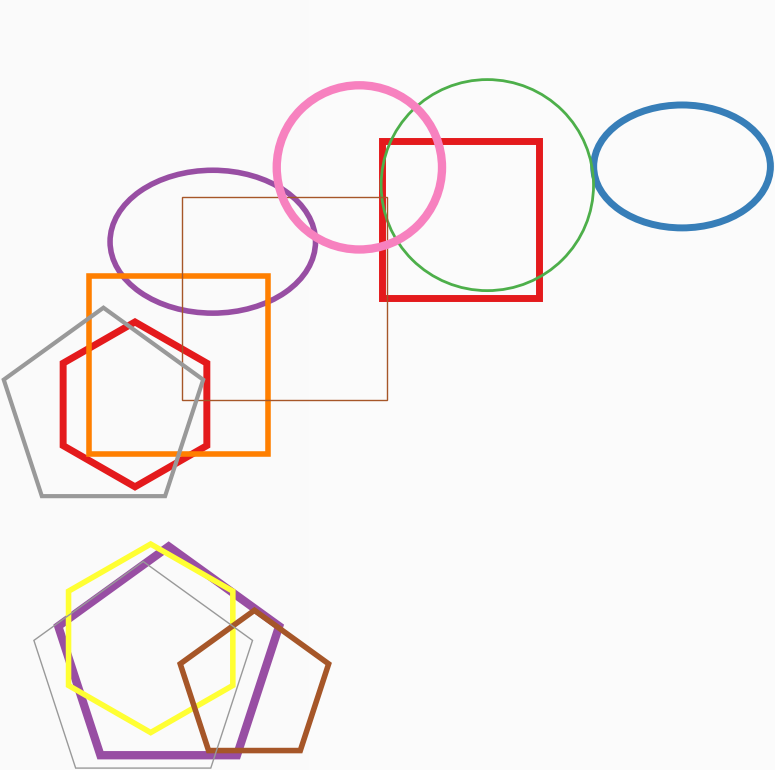[{"shape": "square", "thickness": 2.5, "radius": 0.51, "center": [0.594, 0.715]}, {"shape": "hexagon", "thickness": 2.5, "radius": 0.54, "center": [0.174, 0.475]}, {"shape": "oval", "thickness": 2.5, "radius": 0.57, "center": [0.88, 0.784]}, {"shape": "circle", "thickness": 1, "radius": 0.69, "center": [0.629, 0.76]}, {"shape": "oval", "thickness": 2, "radius": 0.66, "center": [0.275, 0.686]}, {"shape": "pentagon", "thickness": 3, "radius": 0.75, "center": [0.218, 0.14]}, {"shape": "square", "thickness": 2, "radius": 0.58, "center": [0.23, 0.526]}, {"shape": "hexagon", "thickness": 2, "radius": 0.61, "center": [0.194, 0.171]}, {"shape": "square", "thickness": 0.5, "radius": 0.66, "center": [0.367, 0.613]}, {"shape": "pentagon", "thickness": 2, "radius": 0.5, "center": [0.328, 0.107]}, {"shape": "circle", "thickness": 3, "radius": 0.53, "center": [0.464, 0.783]}, {"shape": "pentagon", "thickness": 1.5, "radius": 0.68, "center": [0.133, 0.465]}, {"shape": "pentagon", "thickness": 0.5, "radius": 0.74, "center": [0.185, 0.122]}]